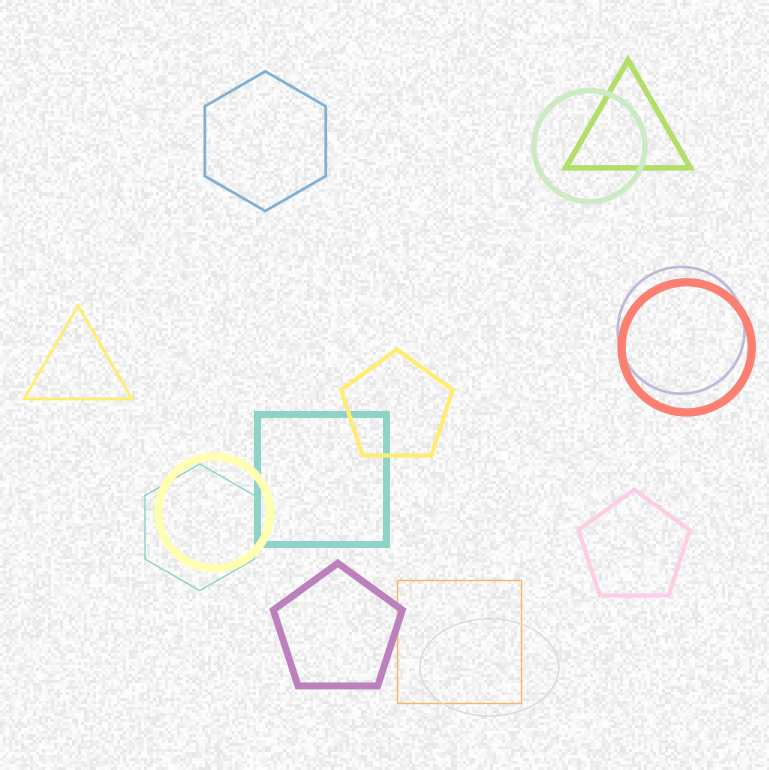[{"shape": "hexagon", "thickness": 0.5, "radius": 0.41, "center": [0.26, 0.315]}, {"shape": "square", "thickness": 2.5, "radius": 0.42, "center": [0.418, 0.378]}, {"shape": "circle", "thickness": 3, "radius": 0.36, "center": [0.278, 0.334]}, {"shape": "circle", "thickness": 1, "radius": 0.41, "center": [0.885, 0.571]}, {"shape": "circle", "thickness": 3, "radius": 0.42, "center": [0.892, 0.549]}, {"shape": "hexagon", "thickness": 1, "radius": 0.45, "center": [0.345, 0.817]}, {"shape": "square", "thickness": 0.5, "radius": 0.4, "center": [0.596, 0.167]}, {"shape": "triangle", "thickness": 2, "radius": 0.47, "center": [0.816, 0.829]}, {"shape": "pentagon", "thickness": 1.5, "radius": 0.38, "center": [0.824, 0.288]}, {"shape": "oval", "thickness": 0.5, "radius": 0.45, "center": [0.636, 0.133]}, {"shape": "pentagon", "thickness": 2.5, "radius": 0.44, "center": [0.439, 0.18]}, {"shape": "circle", "thickness": 2, "radius": 0.36, "center": [0.765, 0.81]}, {"shape": "triangle", "thickness": 1, "radius": 0.4, "center": [0.101, 0.522]}, {"shape": "pentagon", "thickness": 1.5, "radius": 0.38, "center": [0.515, 0.47]}]